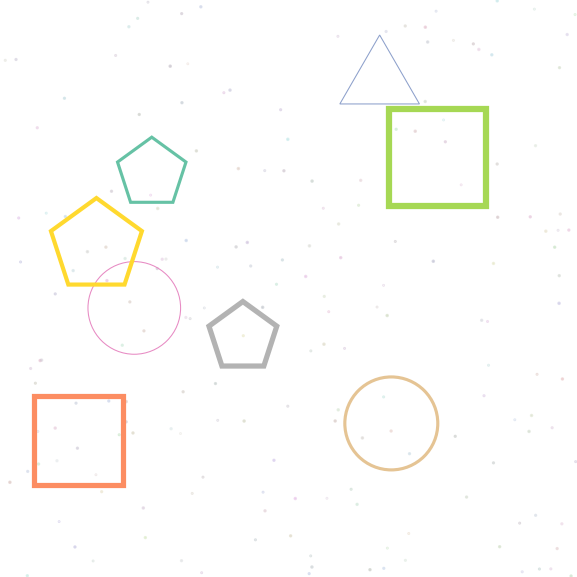[{"shape": "pentagon", "thickness": 1.5, "radius": 0.31, "center": [0.263, 0.699]}, {"shape": "square", "thickness": 2.5, "radius": 0.39, "center": [0.136, 0.236]}, {"shape": "triangle", "thickness": 0.5, "radius": 0.4, "center": [0.657, 0.859]}, {"shape": "circle", "thickness": 0.5, "radius": 0.4, "center": [0.233, 0.466]}, {"shape": "square", "thickness": 3, "radius": 0.42, "center": [0.758, 0.727]}, {"shape": "pentagon", "thickness": 2, "radius": 0.41, "center": [0.167, 0.573]}, {"shape": "circle", "thickness": 1.5, "radius": 0.4, "center": [0.678, 0.266]}, {"shape": "pentagon", "thickness": 2.5, "radius": 0.31, "center": [0.421, 0.415]}]